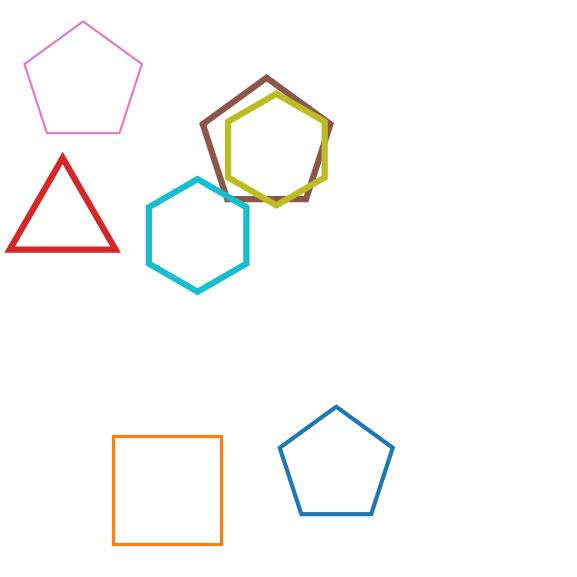[{"shape": "pentagon", "thickness": 2, "radius": 0.51, "center": [0.582, 0.192]}, {"shape": "square", "thickness": 1.5, "radius": 0.47, "center": [0.289, 0.151]}, {"shape": "triangle", "thickness": 3, "radius": 0.53, "center": [0.108, 0.62]}, {"shape": "pentagon", "thickness": 3, "radius": 0.58, "center": [0.462, 0.748]}, {"shape": "pentagon", "thickness": 1, "radius": 0.53, "center": [0.144, 0.855]}, {"shape": "hexagon", "thickness": 3, "radius": 0.48, "center": [0.479, 0.74]}, {"shape": "hexagon", "thickness": 3, "radius": 0.49, "center": [0.342, 0.591]}]